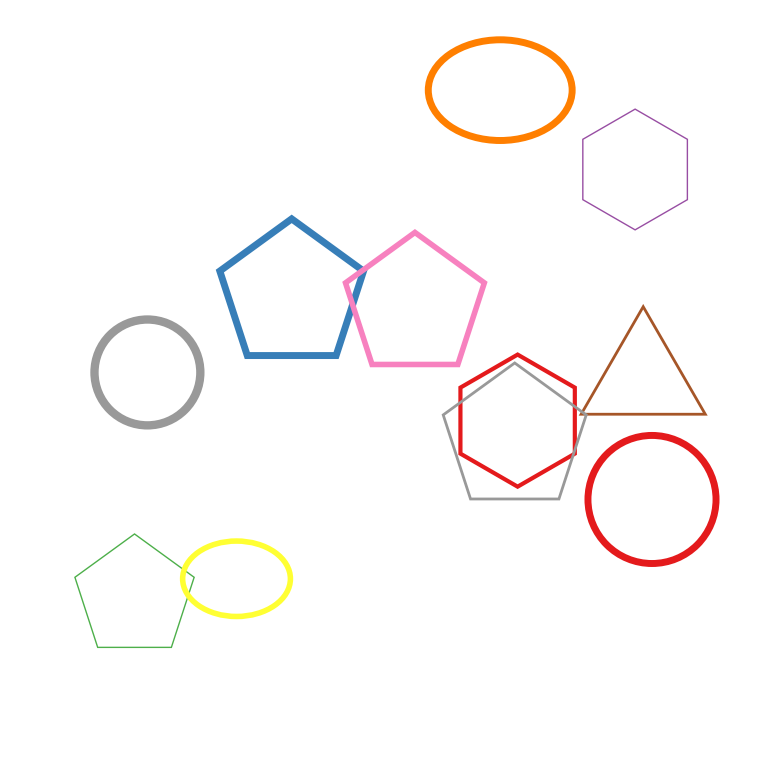[{"shape": "hexagon", "thickness": 1.5, "radius": 0.43, "center": [0.672, 0.454]}, {"shape": "circle", "thickness": 2.5, "radius": 0.42, "center": [0.847, 0.351]}, {"shape": "pentagon", "thickness": 2.5, "radius": 0.49, "center": [0.379, 0.618]}, {"shape": "pentagon", "thickness": 0.5, "radius": 0.41, "center": [0.175, 0.225]}, {"shape": "hexagon", "thickness": 0.5, "radius": 0.39, "center": [0.825, 0.78]}, {"shape": "oval", "thickness": 2.5, "radius": 0.47, "center": [0.65, 0.883]}, {"shape": "oval", "thickness": 2, "radius": 0.35, "center": [0.307, 0.248]}, {"shape": "triangle", "thickness": 1, "radius": 0.47, "center": [0.835, 0.509]}, {"shape": "pentagon", "thickness": 2, "radius": 0.47, "center": [0.539, 0.603]}, {"shape": "circle", "thickness": 3, "radius": 0.34, "center": [0.191, 0.516]}, {"shape": "pentagon", "thickness": 1, "radius": 0.49, "center": [0.668, 0.431]}]